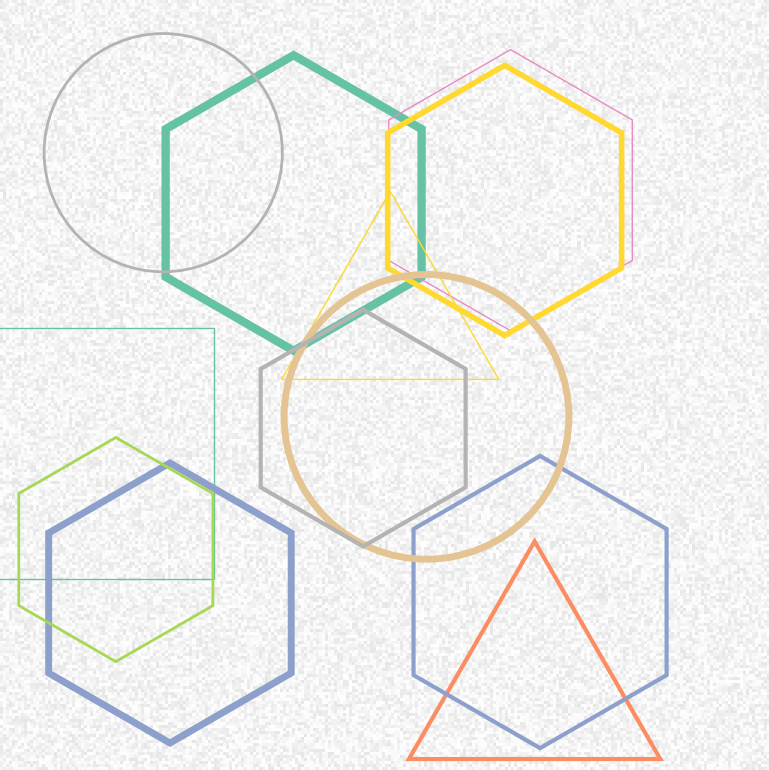[{"shape": "square", "thickness": 0.5, "radius": 0.82, "center": [0.115, 0.411]}, {"shape": "hexagon", "thickness": 3, "radius": 0.96, "center": [0.381, 0.736]}, {"shape": "triangle", "thickness": 1.5, "radius": 0.94, "center": [0.694, 0.108]}, {"shape": "hexagon", "thickness": 2.5, "radius": 0.91, "center": [0.221, 0.217]}, {"shape": "hexagon", "thickness": 1.5, "radius": 0.95, "center": [0.701, 0.218]}, {"shape": "hexagon", "thickness": 0.5, "radius": 0.91, "center": [0.663, 0.753]}, {"shape": "hexagon", "thickness": 1, "radius": 0.73, "center": [0.15, 0.286]}, {"shape": "hexagon", "thickness": 2, "radius": 0.88, "center": [0.655, 0.74]}, {"shape": "triangle", "thickness": 0.5, "radius": 0.81, "center": [0.507, 0.589]}, {"shape": "circle", "thickness": 2.5, "radius": 0.92, "center": [0.554, 0.459]}, {"shape": "hexagon", "thickness": 1.5, "radius": 0.77, "center": [0.472, 0.444]}, {"shape": "circle", "thickness": 1, "radius": 0.77, "center": [0.212, 0.802]}]